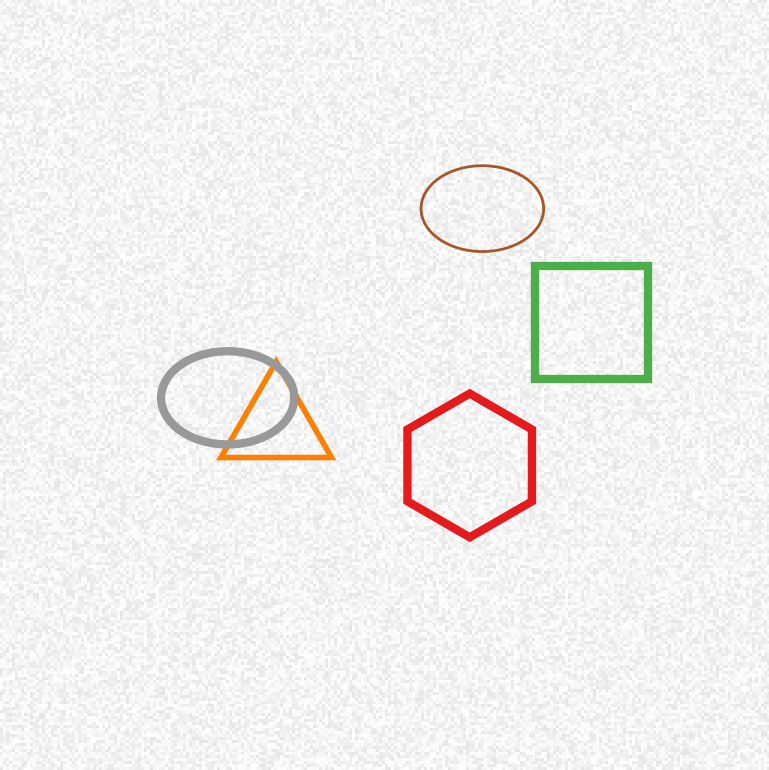[{"shape": "hexagon", "thickness": 3, "radius": 0.47, "center": [0.61, 0.396]}, {"shape": "square", "thickness": 3, "radius": 0.37, "center": [0.768, 0.581]}, {"shape": "triangle", "thickness": 2, "radius": 0.41, "center": [0.359, 0.447]}, {"shape": "oval", "thickness": 1, "radius": 0.4, "center": [0.626, 0.729]}, {"shape": "oval", "thickness": 3, "radius": 0.43, "center": [0.296, 0.483]}]